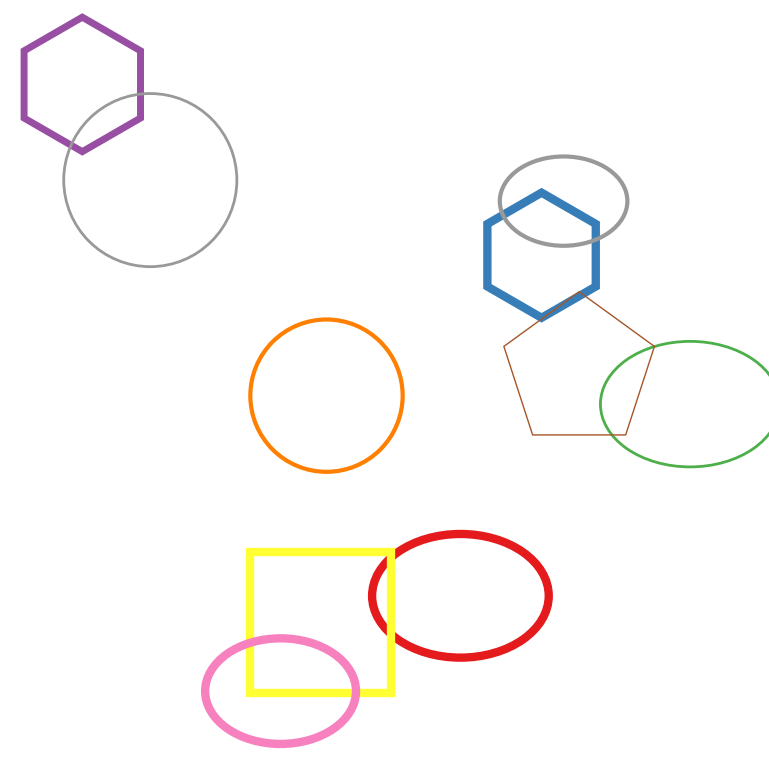[{"shape": "oval", "thickness": 3, "radius": 0.57, "center": [0.598, 0.226]}, {"shape": "hexagon", "thickness": 3, "radius": 0.41, "center": [0.703, 0.669]}, {"shape": "oval", "thickness": 1, "radius": 0.58, "center": [0.896, 0.475]}, {"shape": "hexagon", "thickness": 2.5, "radius": 0.44, "center": [0.107, 0.89]}, {"shape": "circle", "thickness": 1.5, "radius": 0.49, "center": [0.424, 0.486]}, {"shape": "square", "thickness": 3, "radius": 0.46, "center": [0.416, 0.191]}, {"shape": "pentagon", "thickness": 0.5, "radius": 0.51, "center": [0.752, 0.518]}, {"shape": "oval", "thickness": 3, "radius": 0.49, "center": [0.364, 0.102]}, {"shape": "circle", "thickness": 1, "radius": 0.56, "center": [0.195, 0.766]}, {"shape": "oval", "thickness": 1.5, "radius": 0.41, "center": [0.732, 0.739]}]